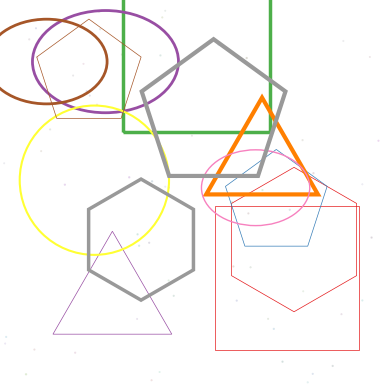[{"shape": "hexagon", "thickness": 0.5, "radius": 0.94, "center": [0.764, 0.378]}, {"shape": "square", "thickness": 0.5, "radius": 0.94, "center": [0.745, 0.277]}, {"shape": "pentagon", "thickness": 0.5, "radius": 0.69, "center": [0.718, 0.473]}, {"shape": "square", "thickness": 2.5, "radius": 0.96, "center": [0.511, 0.848]}, {"shape": "triangle", "thickness": 0.5, "radius": 0.89, "center": [0.292, 0.221]}, {"shape": "oval", "thickness": 2, "radius": 0.95, "center": [0.274, 0.84]}, {"shape": "triangle", "thickness": 3, "radius": 0.84, "center": [0.681, 0.579]}, {"shape": "circle", "thickness": 1.5, "radius": 0.97, "center": [0.245, 0.532]}, {"shape": "oval", "thickness": 2, "radius": 0.79, "center": [0.121, 0.84]}, {"shape": "pentagon", "thickness": 0.5, "radius": 0.71, "center": [0.231, 0.808]}, {"shape": "oval", "thickness": 1, "radius": 0.7, "center": [0.664, 0.512]}, {"shape": "hexagon", "thickness": 2.5, "radius": 0.79, "center": [0.366, 0.378]}, {"shape": "pentagon", "thickness": 3, "radius": 0.98, "center": [0.555, 0.702]}]